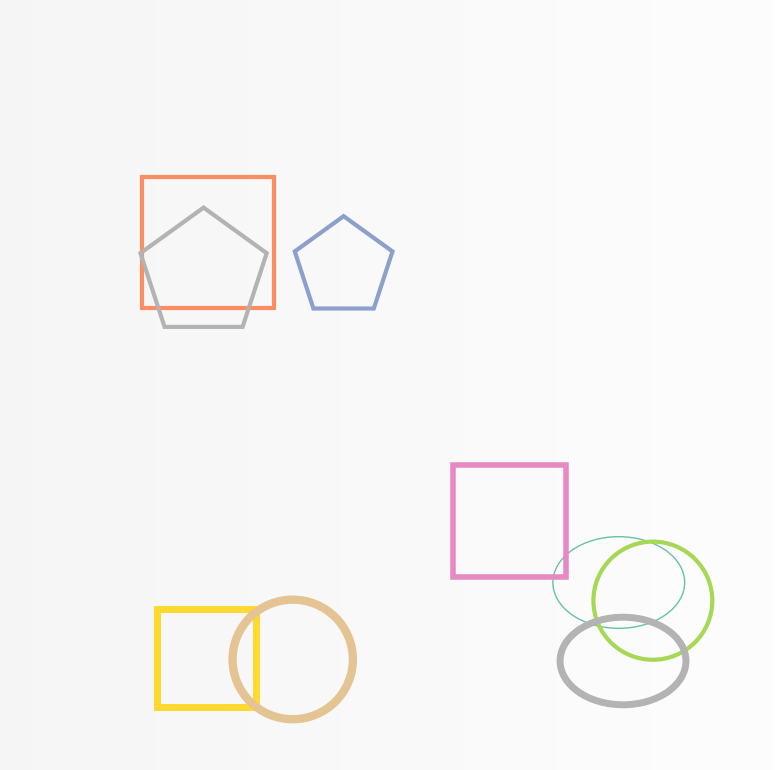[{"shape": "oval", "thickness": 0.5, "radius": 0.43, "center": [0.798, 0.243]}, {"shape": "square", "thickness": 1.5, "radius": 0.42, "center": [0.268, 0.685]}, {"shape": "pentagon", "thickness": 1.5, "radius": 0.33, "center": [0.443, 0.653]}, {"shape": "square", "thickness": 2, "radius": 0.36, "center": [0.657, 0.323]}, {"shape": "circle", "thickness": 1.5, "radius": 0.38, "center": [0.842, 0.22]}, {"shape": "square", "thickness": 2.5, "radius": 0.32, "center": [0.267, 0.145]}, {"shape": "circle", "thickness": 3, "radius": 0.39, "center": [0.378, 0.144]}, {"shape": "pentagon", "thickness": 1.5, "radius": 0.43, "center": [0.263, 0.645]}, {"shape": "oval", "thickness": 2.5, "radius": 0.41, "center": [0.804, 0.142]}]